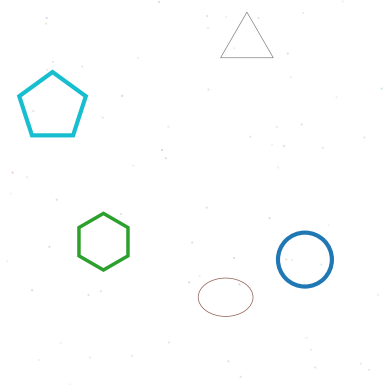[{"shape": "circle", "thickness": 3, "radius": 0.35, "center": [0.792, 0.326]}, {"shape": "hexagon", "thickness": 2.5, "radius": 0.37, "center": [0.269, 0.372]}, {"shape": "oval", "thickness": 0.5, "radius": 0.36, "center": [0.586, 0.228]}, {"shape": "triangle", "thickness": 0.5, "radius": 0.4, "center": [0.641, 0.889]}, {"shape": "pentagon", "thickness": 3, "radius": 0.45, "center": [0.136, 0.722]}]